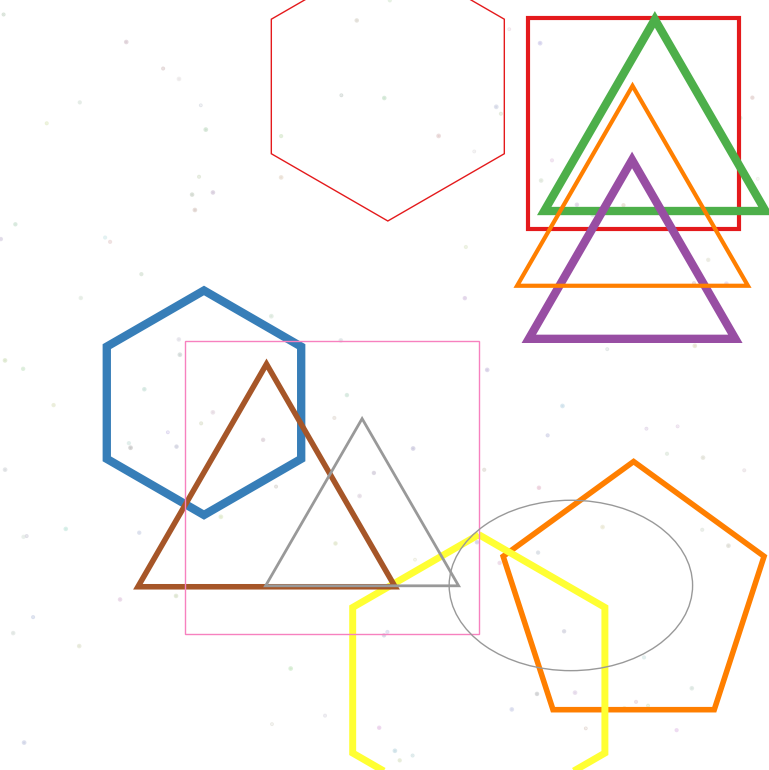[{"shape": "square", "thickness": 1.5, "radius": 0.69, "center": [0.823, 0.84]}, {"shape": "hexagon", "thickness": 0.5, "radius": 0.87, "center": [0.504, 0.888]}, {"shape": "hexagon", "thickness": 3, "radius": 0.73, "center": [0.265, 0.477]}, {"shape": "triangle", "thickness": 3, "radius": 0.83, "center": [0.85, 0.809]}, {"shape": "triangle", "thickness": 3, "radius": 0.77, "center": [0.821, 0.637]}, {"shape": "pentagon", "thickness": 2, "radius": 0.89, "center": [0.823, 0.222]}, {"shape": "triangle", "thickness": 1.5, "radius": 0.87, "center": [0.821, 0.715]}, {"shape": "hexagon", "thickness": 2.5, "radius": 0.95, "center": [0.622, 0.117]}, {"shape": "triangle", "thickness": 2, "radius": 0.96, "center": [0.346, 0.334]}, {"shape": "square", "thickness": 0.5, "radius": 0.95, "center": [0.431, 0.367]}, {"shape": "oval", "thickness": 0.5, "radius": 0.79, "center": [0.741, 0.24]}, {"shape": "triangle", "thickness": 1, "radius": 0.72, "center": [0.47, 0.312]}]